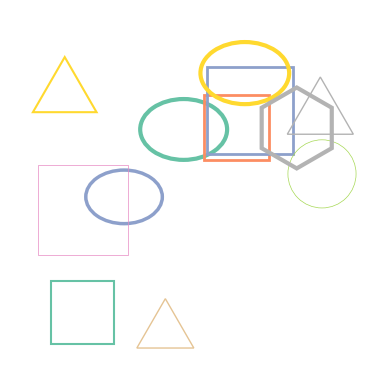[{"shape": "oval", "thickness": 3, "radius": 0.56, "center": [0.477, 0.664]}, {"shape": "square", "thickness": 1.5, "radius": 0.41, "center": [0.215, 0.188]}, {"shape": "square", "thickness": 2, "radius": 0.42, "center": [0.615, 0.669]}, {"shape": "oval", "thickness": 2.5, "radius": 0.5, "center": [0.322, 0.489]}, {"shape": "square", "thickness": 2, "radius": 0.56, "center": [0.649, 0.713]}, {"shape": "square", "thickness": 0.5, "radius": 0.58, "center": [0.217, 0.454]}, {"shape": "circle", "thickness": 0.5, "radius": 0.44, "center": [0.836, 0.548]}, {"shape": "triangle", "thickness": 1.5, "radius": 0.48, "center": [0.168, 0.756]}, {"shape": "oval", "thickness": 3, "radius": 0.58, "center": [0.636, 0.81]}, {"shape": "triangle", "thickness": 1, "radius": 0.43, "center": [0.429, 0.139]}, {"shape": "hexagon", "thickness": 3, "radius": 0.53, "center": [0.771, 0.668]}, {"shape": "triangle", "thickness": 1, "radius": 0.5, "center": [0.832, 0.701]}]